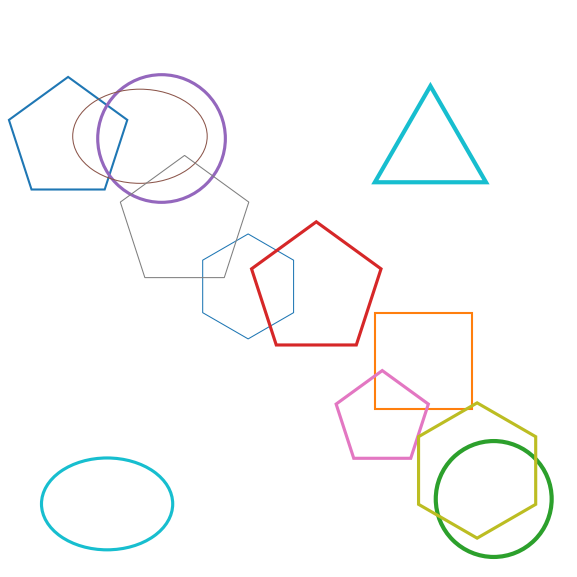[{"shape": "hexagon", "thickness": 0.5, "radius": 0.45, "center": [0.43, 0.503]}, {"shape": "pentagon", "thickness": 1, "radius": 0.54, "center": [0.118, 0.758]}, {"shape": "square", "thickness": 1, "radius": 0.42, "center": [0.734, 0.374]}, {"shape": "circle", "thickness": 2, "radius": 0.5, "center": [0.855, 0.135]}, {"shape": "pentagon", "thickness": 1.5, "radius": 0.59, "center": [0.548, 0.497]}, {"shape": "circle", "thickness": 1.5, "radius": 0.55, "center": [0.28, 0.759]}, {"shape": "oval", "thickness": 0.5, "radius": 0.58, "center": [0.242, 0.763]}, {"shape": "pentagon", "thickness": 1.5, "radius": 0.42, "center": [0.662, 0.273]}, {"shape": "pentagon", "thickness": 0.5, "radius": 0.58, "center": [0.32, 0.613]}, {"shape": "hexagon", "thickness": 1.5, "radius": 0.59, "center": [0.826, 0.184]}, {"shape": "oval", "thickness": 1.5, "radius": 0.57, "center": [0.185, 0.127]}, {"shape": "triangle", "thickness": 2, "radius": 0.56, "center": [0.745, 0.739]}]